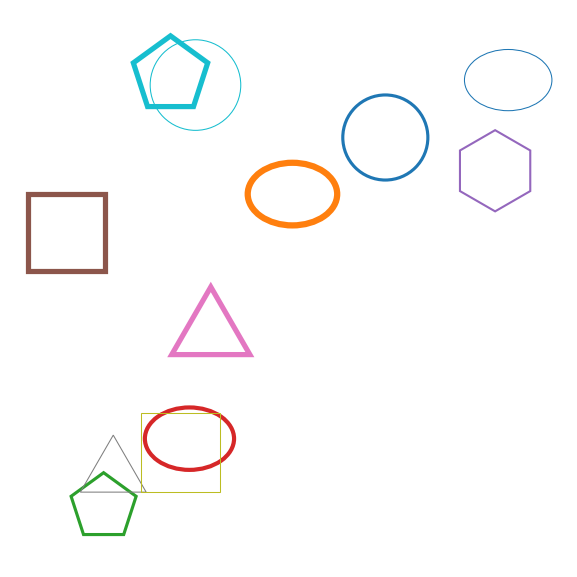[{"shape": "circle", "thickness": 1.5, "radius": 0.37, "center": [0.667, 0.761]}, {"shape": "oval", "thickness": 0.5, "radius": 0.38, "center": [0.88, 0.86]}, {"shape": "oval", "thickness": 3, "radius": 0.39, "center": [0.506, 0.663]}, {"shape": "pentagon", "thickness": 1.5, "radius": 0.3, "center": [0.179, 0.121]}, {"shape": "oval", "thickness": 2, "radius": 0.39, "center": [0.328, 0.24]}, {"shape": "hexagon", "thickness": 1, "radius": 0.35, "center": [0.857, 0.703]}, {"shape": "square", "thickness": 2.5, "radius": 0.33, "center": [0.115, 0.596]}, {"shape": "triangle", "thickness": 2.5, "radius": 0.39, "center": [0.365, 0.424]}, {"shape": "triangle", "thickness": 0.5, "radius": 0.33, "center": [0.196, 0.18]}, {"shape": "square", "thickness": 0.5, "radius": 0.34, "center": [0.313, 0.216]}, {"shape": "circle", "thickness": 0.5, "radius": 0.39, "center": [0.338, 0.852]}, {"shape": "pentagon", "thickness": 2.5, "radius": 0.34, "center": [0.295, 0.869]}]